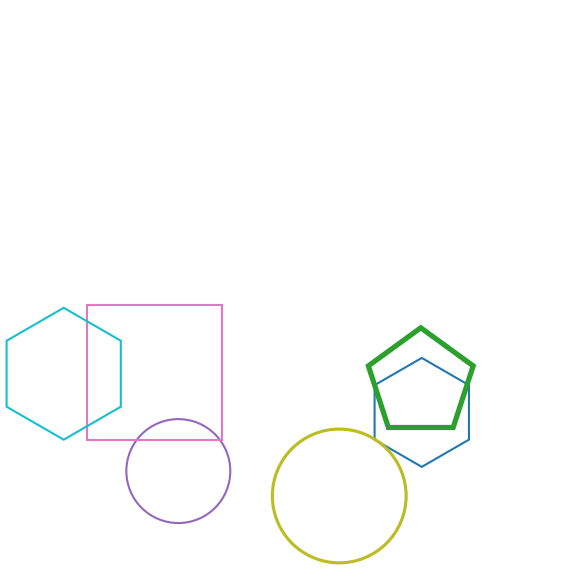[{"shape": "hexagon", "thickness": 1, "radius": 0.47, "center": [0.73, 0.285]}, {"shape": "pentagon", "thickness": 2.5, "radius": 0.48, "center": [0.729, 0.336]}, {"shape": "circle", "thickness": 1, "radius": 0.45, "center": [0.309, 0.183]}, {"shape": "square", "thickness": 1, "radius": 0.58, "center": [0.267, 0.354]}, {"shape": "circle", "thickness": 1.5, "radius": 0.58, "center": [0.587, 0.14]}, {"shape": "hexagon", "thickness": 1, "radius": 0.57, "center": [0.11, 0.352]}]